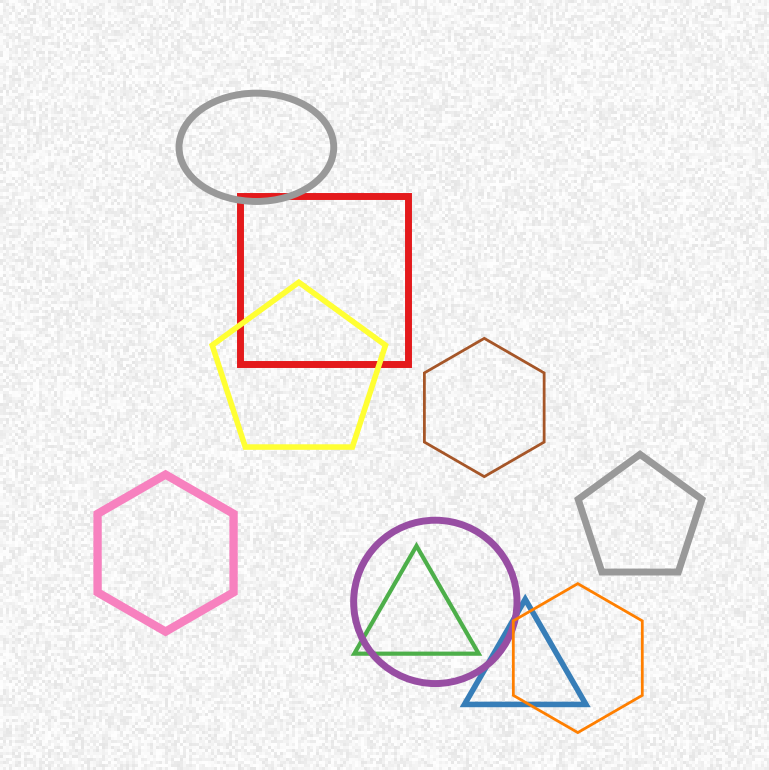[{"shape": "square", "thickness": 2.5, "radius": 0.54, "center": [0.421, 0.637]}, {"shape": "triangle", "thickness": 2, "radius": 0.46, "center": [0.682, 0.131]}, {"shape": "triangle", "thickness": 1.5, "radius": 0.47, "center": [0.541, 0.198]}, {"shape": "circle", "thickness": 2.5, "radius": 0.53, "center": [0.565, 0.218]}, {"shape": "hexagon", "thickness": 1, "radius": 0.48, "center": [0.75, 0.145]}, {"shape": "pentagon", "thickness": 2, "radius": 0.59, "center": [0.388, 0.515]}, {"shape": "hexagon", "thickness": 1, "radius": 0.45, "center": [0.629, 0.471]}, {"shape": "hexagon", "thickness": 3, "radius": 0.51, "center": [0.215, 0.282]}, {"shape": "pentagon", "thickness": 2.5, "radius": 0.42, "center": [0.831, 0.325]}, {"shape": "oval", "thickness": 2.5, "radius": 0.5, "center": [0.333, 0.809]}]